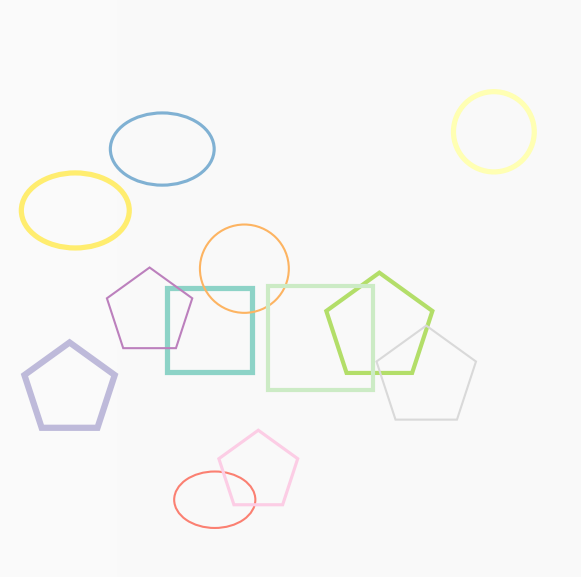[{"shape": "square", "thickness": 2.5, "radius": 0.36, "center": [0.36, 0.428]}, {"shape": "circle", "thickness": 2.5, "radius": 0.35, "center": [0.85, 0.771]}, {"shape": "pentagon", "thickness": 3, "radius": 0.41, "center": [0.12, 0.324]}, {"shape": "oval", "thickness": 1, "radius": 0.35, "center": [0.369, 0.134]}, {"shape": "oval", "thickness": 1.5, "radius": 0.45, "center": [0.279, 0.741]}, {"shape": "circle", "thickness": 1, "radius": 0.38, "center": [0.42, 0.534]}, {"shape": "pentagon", "thickness": 2, "radius": 0.48, "center": [0.653, 0.431]}, {"shape": "pentagon", "thickness": 1.5, "radius": 0.36, "center": [0.444, 0.183]}, {"shape": "pentagon", "thickness": 1, "radius": 0.45, "center": [0.733, 0.345]}, {"shape": "pentagon", "thickness": 1, "radius": 0.39, "center": [0.257, 0.459]}, {"shape": "square", "thickness": 2, "radius": 0.45, "center": [0.551, 0.414]}, {"shape": "oval", "thickness": 2.5, "radius": 0.46, "center": [0.13, 0.635]}]